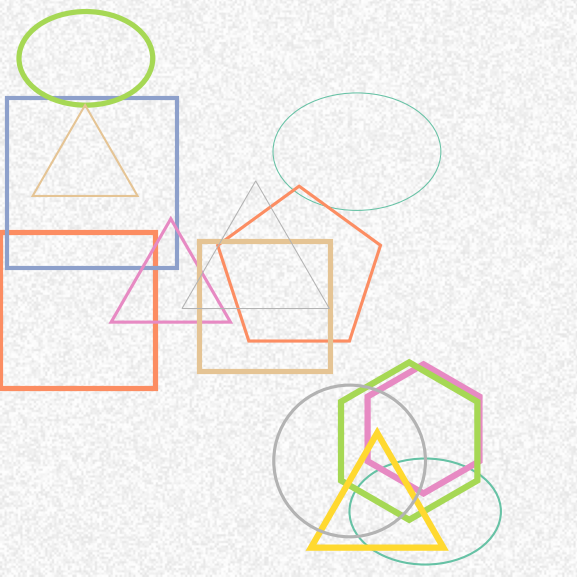[{"shape": "oval", "thickness": 1, "radius": 0.66, "center": [0.736, 0.113]}, {"shape": "oval", "thickness": 0.5, "radius": 0.73, "center": [0.618, 0.737]}, {"shape": "square", "thickness": 2.5, "radius": 0.67, "center": [0.134, 0.462]}, {"shape": "pentagon", "thickness": 1.5, "radius": 0.74, "center": [0.518, 0.529]}, {"shape": "square", "thickness": 2, "radius": 0.73, "center": [0.159, 0.682]}, {"shape": "hexagon", "thickness": 3, "radius": 0.56, "center": [0.733, 0.256]}, {"shape": "triangle", "thickness": 1.5, "radius": 0.6, "center": [0.296, 0.501]}, {"shape": "hexagon", "thickness": 3, "radius": 0.68, "center": [0.709, 0.235]}, {"shape": "oval", "thickness": 2.5, "radius": 0.58, "center": [0.149, 0.898]}, {"shape": "triangle", "thickness": 3, "radius": 0.66, "center": [0.653, 0.117]}, {"shape": "square", "thickness": 2.5, "radius": 0.57, "center": [0.458, 0.469]}, {"shape": "triangle", "thickness": 1, "radius": 0.52, "center": [0.147, 0.712]}, {"shape": "triangle", "thickness": 0.5, "radius": 0.74, "center": [0.443, 0.539]}, {"shape": "circle", "thickness": 1.5, "radius": 0.66, "center": [0.605, 0.201]}]